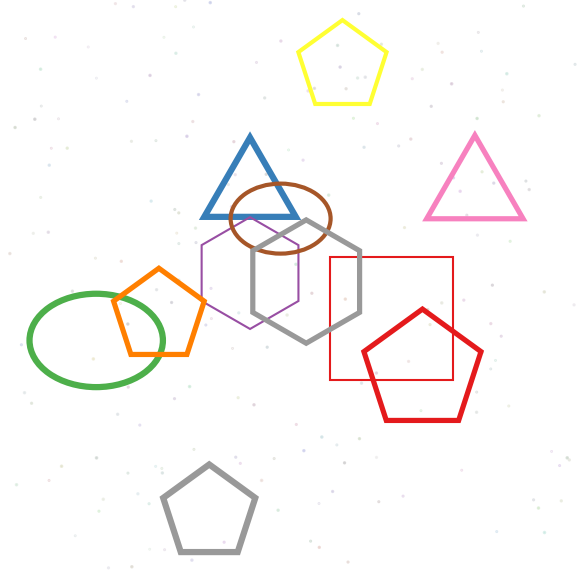[{"shape": "square", "thickness": 1, "radius": 0.54, "center": [0.678, 0.448]}, {"shape": "pentagon", "thickness": 2.5, "radius": 0.53, "center": [0.732, 0.357]}, {"shape": "triangle", "thickness": 3, "radius": 0.46, "center": [0.433, 0.669]}, {"shape": "oval", "thickness": 3, "radius": 0.58, "center": [0.167, 0.41]}, {"shape": "hexagon", "thickness": 1, "radius": 0.48, "center": [0.433, 0.526]}, {"shape": "pentagon", "thickness": 2.5, "radius": 0.41, "center": [0.275, 0.452]}, {"shape": "pentagon", "thickness": 2, "radius": 0.4, "center": [0.593, 0.884]}, {"shape": "oval", "thickness": 2, "radius": 0.43, "center": [0.486, 0.621]}, {"shape": "triangle", "thickness": 2.5, "radius": 0.48, "center": [0.822, 0.669]}, {"shape": "hexagon", "thickness": 2.5, "radius": 0.53, "center": [0.53, 0.512]}, {"shape": "pentagon", "thickness": 3, "radius": 0.42, "center": [0.362, 0.111]}]